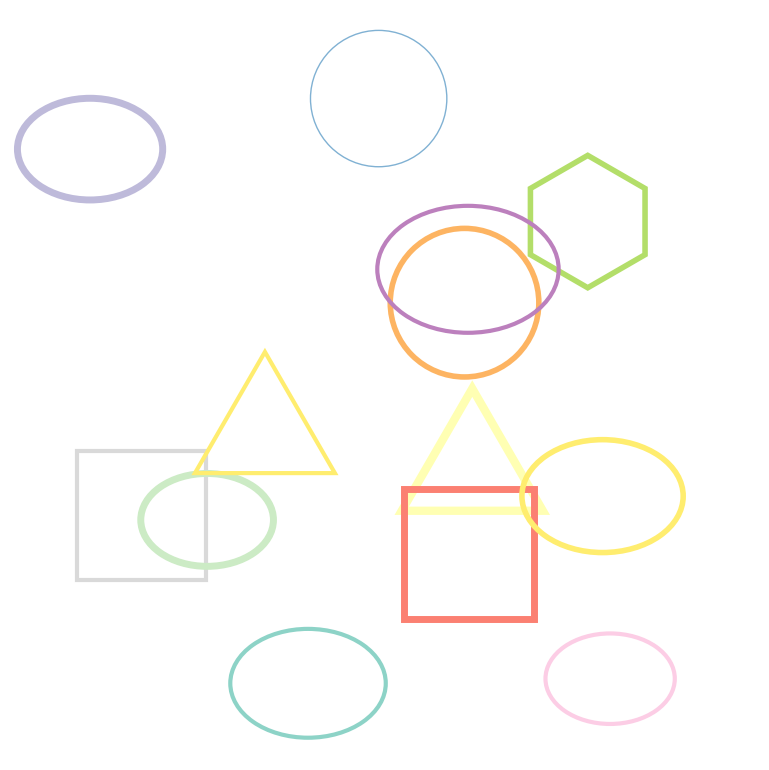[{"shape": "oval", "thickness": 1.5, "radius": 0.5, "center": [0.4, 0.113]}, {"shape": "triangle", "thickness": 3, "radius": 0.53, "center": [0.613, 0.39]}, {"shape": "oval", "thickness": 2.5, "radius": 0.47, "center": [0.117, 0.806]}, {"shape": "square", "thickness": 2.5, "radius": 0.42, "center": [0.609, 0.281]}, {"shape": "circle", "thickness": 0.5, "radius": 0.44, "center": [0.492, 0.872]}, {"shape": "circle", "thickness": 2, "radius": 0.48, "center": [0.603, 0.607]}, {"shape": "hexagon", "thickness": 2, "radius": 0.43, "center": [0.763, 0.712]}, {"shape": "oval", "thickness": 1.5, "radius": 0.42, "center": [0.792, 0.119]}, {"shape": "square", "thickness": 1.5, "radius": 0.42, "center": [0.184, 0.33]}, {"shape": "oval", "thickness": 1.5, "radius": 0.59, "center": [0.608, 0.65]}, {"shape": "oval", "thickness": 2.5, "radius": 0.43, "center": [0.269, 0.325]}, {"shape": "oval", "thickness": 2, "radius": 0.52, "center": [0.783, 0.356]}, {"shape": "triangle", "thickness": 1.5, "radius": 0.52, "center": [0.344, 0.438]}]